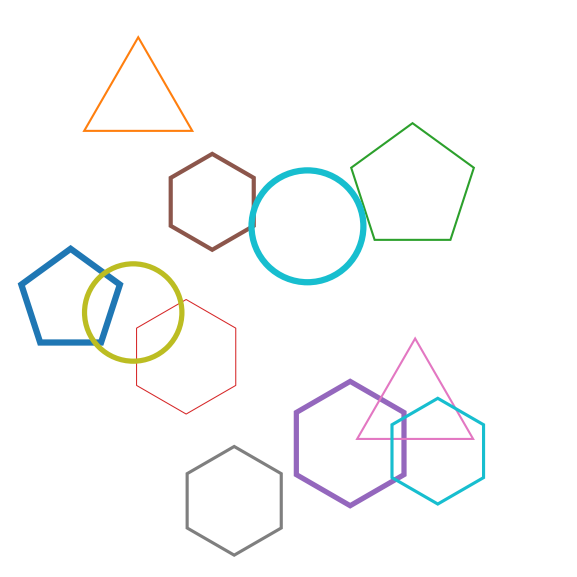[{"shape": "pentagon", "thickness": 3, "radius": 0.45, "center": [0.122, 0.479]}, {"shape": "triangle", "thickness": 1, "radius": 0.54, "center": [0.239, 0.827]}, {"shape": "pentagon", "thickness": 1, "radius": 0.56, "center": [0.714, 0.674]}, {"shape": "hexagon", "thickness": 0.5, "radius": 0.5, "center": [0.322, 0.381]}, {"shape": "hexagon", "thickness": 2.5, "radius": 0.54, "center": [0.606, 0.231]}, {"shape": "hexagon", "thickness": 2, "radius": 0.42, "center": [0.367, 0.65]}, {"shape": "triangle", "thickness": 1, "radius": 0.58, "center": [0.719, 0.297]}, {"shape": "hexagon", "thickness": 1.5, "radius": 0.47, "center": [0.406, 0.132]}, {"shape": "circle", "thickness": 2.5, "radius": 0.42, "center": [0.231, 0.458]}, {"shape": "hexagon", "thickness": 1.5, "radius": 0.46, "center": [0.758, 0.218]}, {"shape": "circle", "thickness": 3, "radius": 0.48, "center": [0.532, 0.607]}]